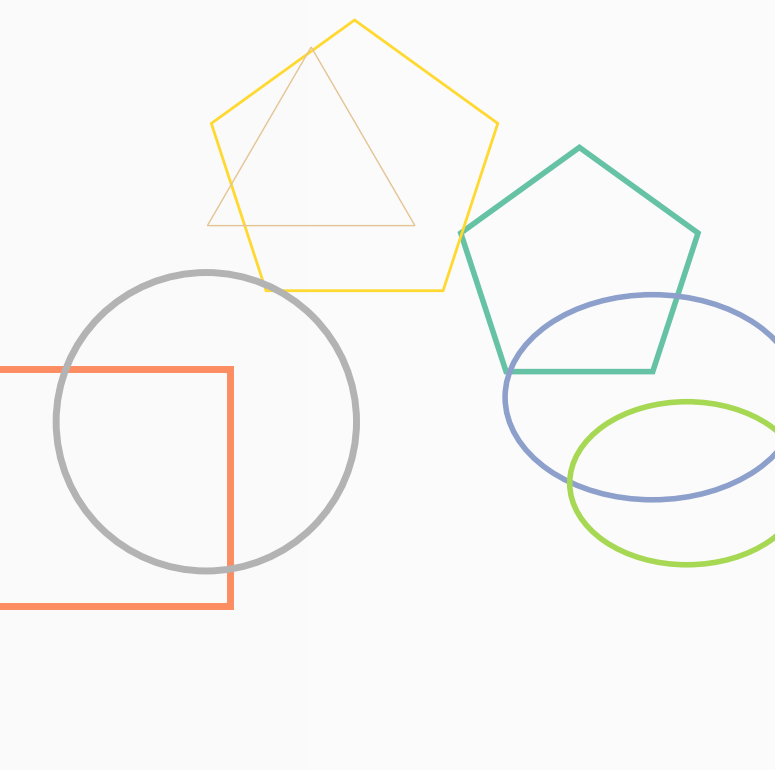[{"shape": "pentagon", "thickness": 2, "radius": 0.8, "center": [0.748, 0.648]}, {"shape": "square", "thickness": 2.5, "radius": 0.77, "center": [0.143, 0.367]}, {"shape": "oval", "thickness": 2, "radius": 0.95, "center": [0.842, 0.484]}, {"shape": "oval", "thickness": 2, "radius": 0.76, "center": [0.886, 0.372]}, {"shape": "pentagon", "thickness": 1, "radius": 0.97, "center": [0.457, 0.78]}, {"shape": "triangle", "thickness": 0.5, "radius": 0.77, "center": [0.402, 0.784]}, {"shape": "circle", "thickness": 2.5, "radius": 0.97, "center": [0.266, 0.452]}]